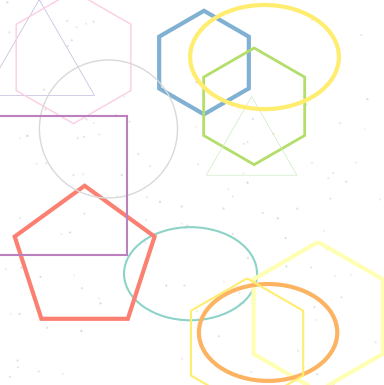[{"shape": "oval", "thickness": 1.5, "radius": 0.86, "center": [0.495, 0.289]}, {"shape": "hexagon", "thickness": 3, "radius": 0.97, "center": [0.826, 0.178]}, {"shape": "triangle", "thickness": 0.5, "radius": 0.83, "center": [0.102, 0.835]}, {"shape": "pentagon", "thickness": 3, "radius": 0.96, "center": [0.22, 0.326]}, {"shape": "hexagon", "thickness": 3, "radius": 0.67, "center": [0.53, 0.838]}, {"shape": "oval", "thickness": 3, "radius": 0.9, "center": [0.696, 0.136]}, {"shape": "hexagon", "thickness": 2, "radius": 0.76, "center": [0.66, 0.724]}, {"shape": "hexagon", "thickness": 1, "radius": 0.86, "center": [0.191, 0.851]}, {"shape": "circle", "thickness": 1, "radius": 0.9, "center": [0.282, 0.665]}, {"shape": "square", "thickness": 1.5, "radius": 0.9, "center": [0.151, 0.519]}, {"shape": "triangle", "thickness": 0.5, "radius": 0.68, "center": [0.654, 0.613]}, {"shape": "hexagon", "thickness": 1.5, "radius": 0.84, "center": [0.642, 0.109]}, {"shape": "oval", "thickness": 3, "radius": 0.97, "center": [0.687, 0.852]}]